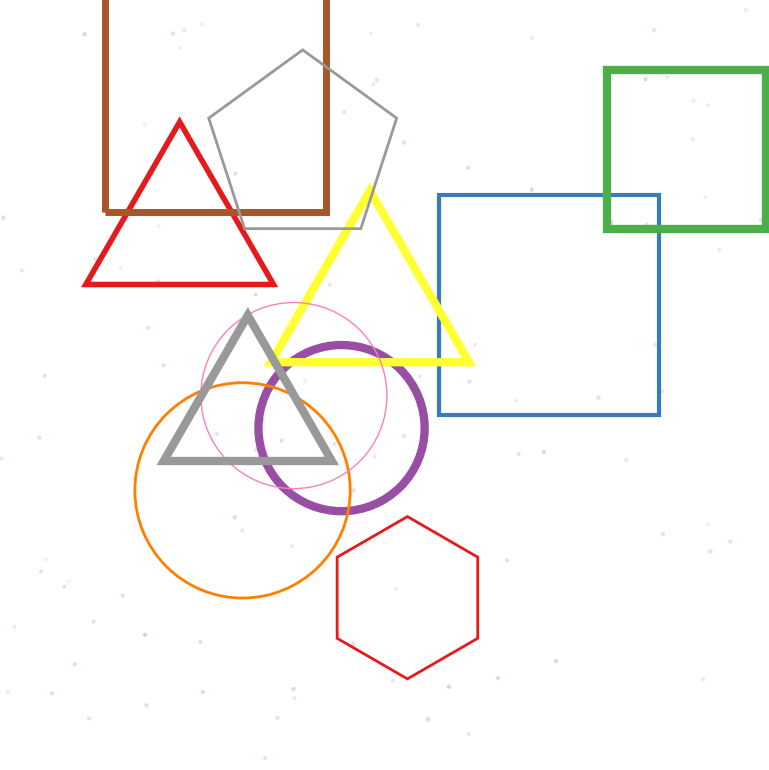[{"shape": "hexagon", "thickness": 1, "radius": 0.53, "center": [0.529, 0.224]}, {"shape": "triangle", "thickness": 2, "radius": 0.7, "center": [0.233, 0.701]}, {"shape": "square", "thickness": 1.5, "radius": 0.71, "center": [0.712, 0.604]}, {"shape": "square", "thickness": 3, "radius": 0.51, "center": [0.891, 0.806]}, {"shape": "circle", "thickness": 3, "radius": 0.54, "center": [0.444, 0.444]}, {"shape": "circle", "thickness": 1, "radius": 0.7, "center": [0.315, 0.363]}, {"shape": "triangle", "thickness": 3, "radius": 0.74, "center": [0.48, 0.604]}, {"shape": "square", "thickness": 2.5, "radius": 0.72, "center": [0.28, 0.868]}, {"shape": "circle", "thickness": 0.5, "radius": 0.6, "center": [0.382, 0.486]}, {"shape": "triangle", "thickness": 3, "radius": 0.63, "center": [0.322, 0.464]}, {"shape": "pentagon", "thickness": 1, "radius": 0.64, "center": [0.393, 0.807]}]